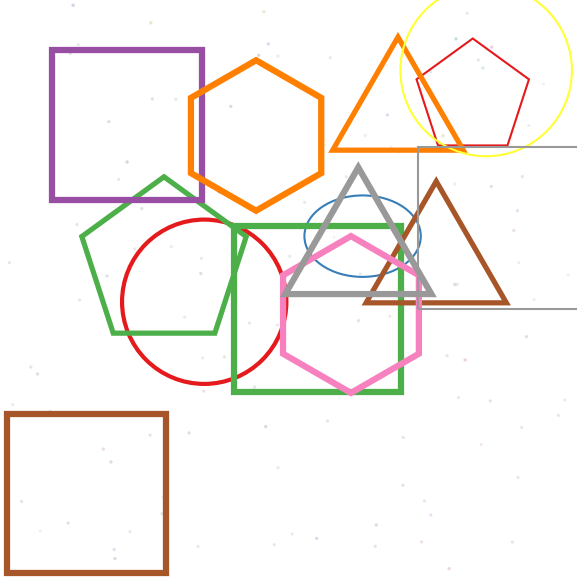[{"shape": "pentagon", "thickness": 1, "radius": 0.51, "center": [0.819, 0.83]}, {"shape": "circle", "thickness": 2, "radius": 0.71, "center": [0.354, 0.477]}, {"shape": "oval", "thickness": 1, "radius": 0.5, "center": [0.628, 0.59]}, {"shape": "pentagon", "thickness": 2.5, "radius": 0.75, "center": [0.284, 0.543]}, {"shape": "square", "thickness": 3, "radius": 0.72, "center": [0.55, 0.464]}, {"shape": "square", "thickness": 3, "radius": 0.65, "center": [0.22, 0.783]}, {"shape": "triangle", "thickness": 2.5, "radius": 0.65, "center": [0.689, 0.804]}, {"shape": "hexagon", "thickness": 3, "radius": 0.65, "center": [0.443, 0.765]}, {"shape": "circle", "thickness": 1, "radius": 0.74, "center": [0.842, 0.877]}, {"shape": "triangle", "thickness": 2.5, "radius": 0.7, "center": [0.755, 0.545]}, {"shape": "square", "thickness": 3, "radius": 0.69, "center": [0.15, 0.145]}, {"shape": "hexagon", "thickness": 3, "radius": 0.68, "center": [0.608, 0.455]}, {"shape": "triangle", "thickness": 3, "radius": 0.73, "center": [0.62, 0.563]}, {"shape": "square", "thickness": 1, "radius": 0.7, "center": [0.863, 0.604]}]